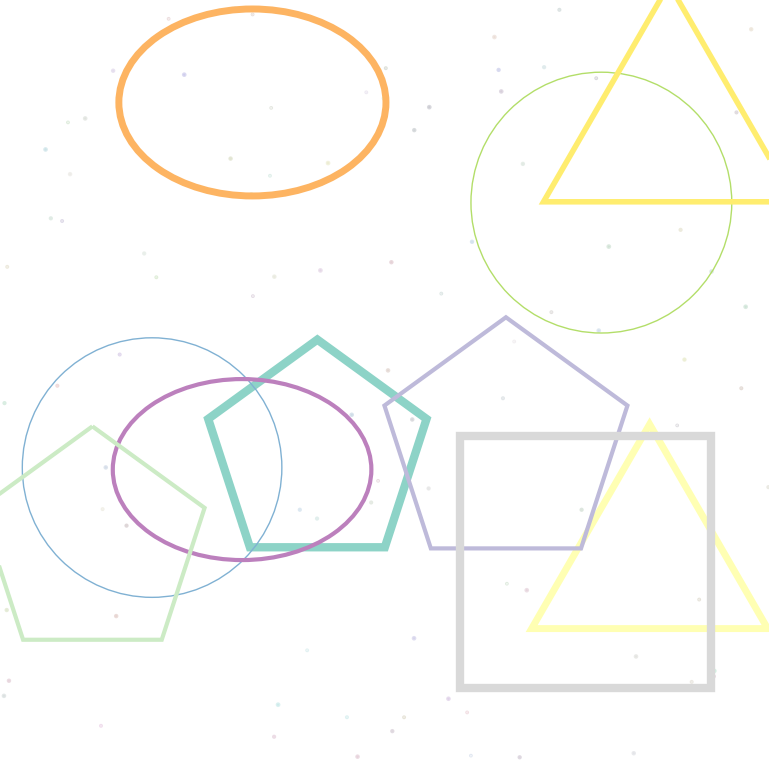[{"shape": "pentagon", "thickness": 3, "radius": 0.75, "center": [0.412, 0.41]}, {"shape": "triangle", "thickness": 2.5, "radius": 0.88, "center": [0.844, 0.272]}, {"shape": "pentagon", "thickness": 1.5, "radius": 0.83, "center": [0.657, 0.422]}, {"shape": "circle", "thickness": 0.5, "radius": 0.84, "center": [0.198, 0.393]}, {"shape": "oval", "thickness": 2.5, "radius": 0.87, "center": [0.328, 0.867]}, {"shape": "circle", "thickness": 0.5, "radius": 0.85, "center": [0.781, 0.737]}, {"shape": "square", "thickness": 3, "radius": 0.82, "center": [0.76, 0.27]}, {"shape": "oval", "thickness": 1.5, "radius": 0.84, "center": [0.314, 0.39]}, {"shape": "pentagon", "thickness": 1.5, "radius": 0.77, "center": [0.12, 0.293]}, {"shape": "triangle", "thickness": 2, "radius": 0.94, "center": [0.869, 0.832]}]